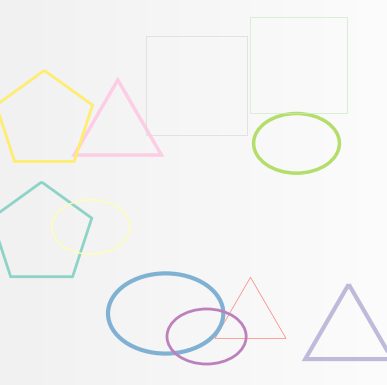[{"shape": "pentagon", "thickness": 2, "radius": 0.68, "center": [0.107, 0.391]}, {"shape": "oval", "thickness": 1, "radius": 0.5, "center": [0.234, 0.411]}, {"shape": "triangle", "thickness": 3, "radius": 0.65, "center": [0.9, 0.132]}, {"shape": "triangle", "thickness": 0.5, "radius": 0.53, "center": [0.646, 0.174]}, {"shape": "oval", "thickness": 3, "radius": 0.74, "center": [0.428, 0.186]}, {"shape": "oval", "thickness": 2.5, "radius": 0.55, "center": [0.765, 0.628]}, {"shape": "triangle", "thickness": 2.5, "radius": 0.65, "center": [0.304, 0.662]}, {"shape": "square", "thickness": 0.5, "radius": 0.65, "center": [0.507, 0.778]}, {"shape": "oval", "thickness": 2, "radius": 0.51, "center": [0.533, 0.126]}, {"shape": "square", "thickness": 0.5, "radius": 0.62, "center": [0.77, 0.832]}, {"shape": "pentagon", "thickness": 2, "radius": 0.65, "center": [0.114, 0.686]}]